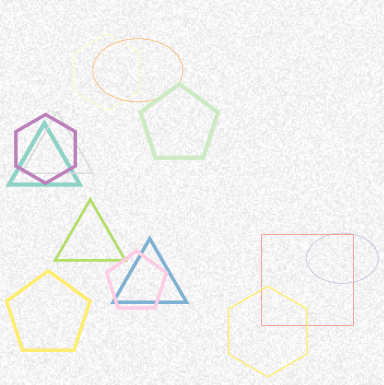[{"shape": "triangle", "thickness": 3, "radius": 0.53, "center": [0.115, 0.574]}, {"shape": "hexagon", "thickness": 0.5, "radius": 0.5, "center": [0.278, 0.813]}, {"shape": "oval", "thickness": 0.5, "radius": 0.47, "center": [0.889, 0.329]}, {"shape": "square", "thickness": 0.5, "radius": 0.59, "center": [0.797, 0.274]}, {"shape": "triangle", "thickness": 2.5, "radius": 0.55, "center": [0.389, 0.27]}, {"shape": "oval", "thickness": 0.5, "radius": 0.59, "center": [0.358, 0.818]}, {"shape": "triangle", "thickness": 2, "radius": 0.53, "center": [0.234, 0.377]}, {"shape": "pentagon", "thickness": 2.5, "radius": 0.41, "center": [0.355, 0.266]}, {"shape": "triangle", "thickness": 1, "radius": 0.54, "center": [0.149, 0.604]}, {"shape": "hexagon", "thickness": 2.5, "radius": 0.45, "center": [0.118, 0.613]}, {"shape": "pentagon", "thickness": 3, "radius": 0.53, "center": [0.466, 0.676]}, {"shape": "hexagon", "thickness": 1, "radius": 0.59, "center": [0.695, 0.139]}, {"shape": "pentagon", "thickness": 2.5, "radius": 0.57, "center": [0.125, 0.182]}]